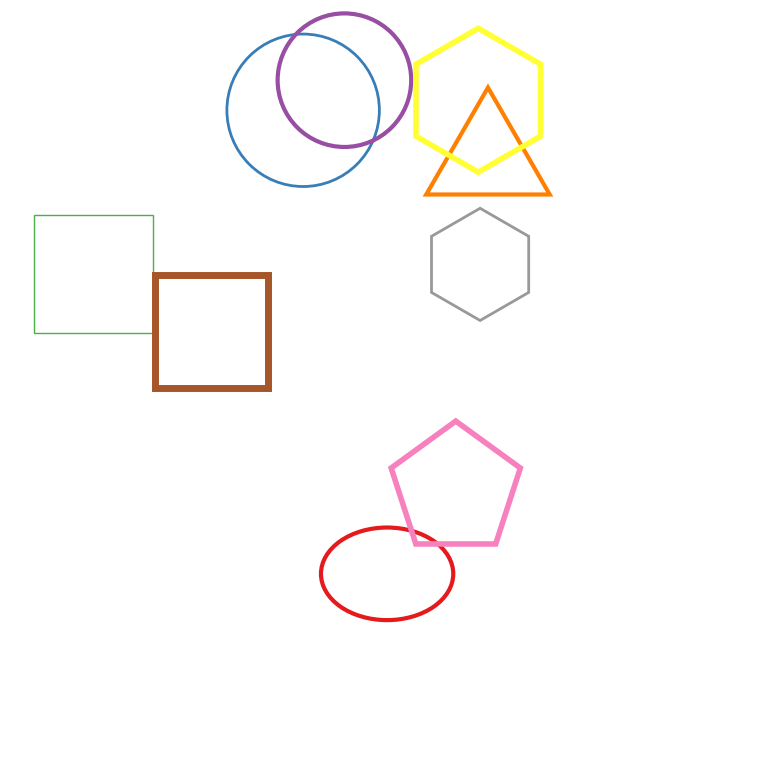[{"shape": "oval", "thickness": 1.5, "radius": 0.43, "center": [0.503, 0.255]}, {"shape": "circle", "thickness": 1, "radius": 0.5, "center": [0.394, 0.857]}, {"shape": "square", "thickness": 0.5, "radius": 0.38, "center": [0.121, 0.644]}, {"shape": "circle", "thickness": 1.5, "radius": 0.43, "center": [0.447, 0.896]}, {"shape": "triangle", "thickness": 1.5, "radius": 0.46, "center": [0.634, 0.794]}, {"shape": "hexagon", "thickness": 2, "radius": 0.47, "center": [0.621, 0.87]}, {"shape": "square", "thickness": 2.5, "radius": 0.37, "center": [0.274, 0.569]}, {"shape": "pentagon", "thickness": 2, "radius": 0.44, "center": [0.592, 0.365]}, {"shape": "hexagon", "thickness": 1, "radius": 0.36, "center": [0.624, 0.657]}]